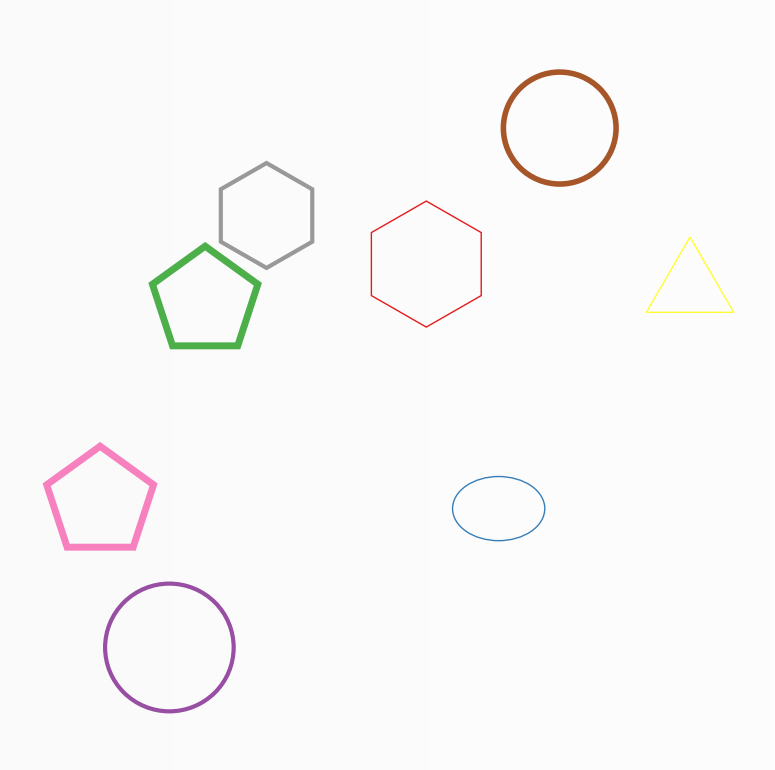[{"shape": "hexagon", "thickness": 0.5, "radius": 0.41, "center": [0.55, 0.657]}, {"shape": "oval", "thickness": 0.5, "radius": 0.3, "center": [0.643, 0.339]}, {"shape": "pentagon", "thickness": 2.5, "radius": 0.36, "center": [0.265, 0.609]}, {"shape": "circle", "thickness": 1.5, "radius": 0.41, "center": [0.219, 0.159]}, {"shape": "triangle", "thickness": 0.5, "radius": 0.33, "center": [0.89, 0.627]}, {"shape": "circle", "thickness": 2, "radius": 0.36, "center": [0.722, 0.834]}, {"shape": "pentagon", "thickness": 2.5, "radius": 0.36, "center": [0.129, 0.348]}, {"shape": "hexagon", "thickness": 1.5, "radius": 0.34, "center": [0.344, 0.72]}]